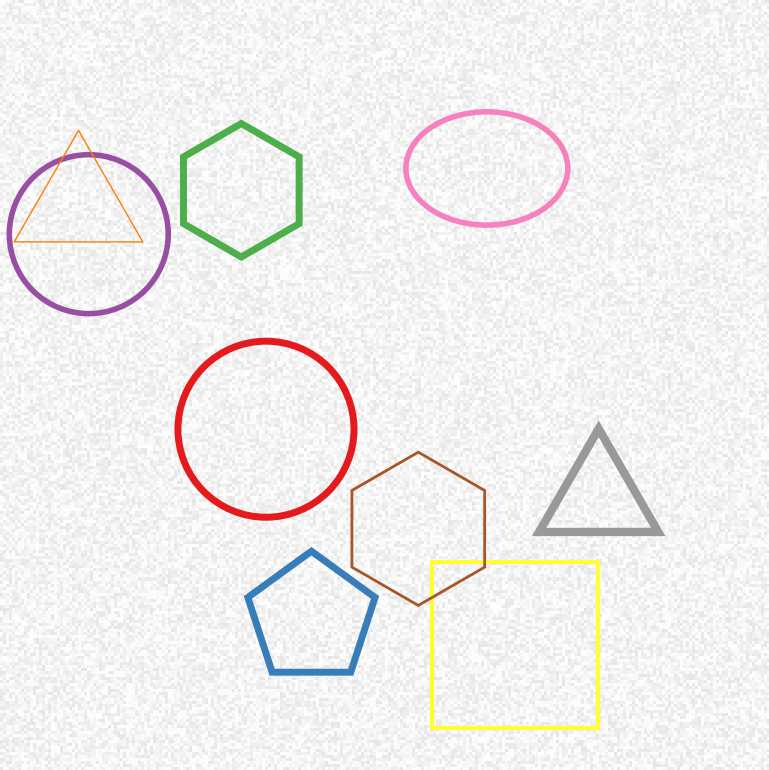[{"shape": "circle", "thickness": 2.5, "radius": 0.57, "center": [0.345, 0.443]}, {"shape": "pentagon", "thickness": 2.5, "radius": 0.43, "center": [0.404, 0.197]}, {"shape": "hexagon", "thickness": 2.5, "radius": 0.43, "center": [0.313, 0.753]}, {"shape": "circle", "thickness": 2, "radius": 0.52, "center": [0.115, 0.696]}, {"shape": "triangle", "thickness": 0.5, "radius": 0.48, "center": [0.102, 0.734]}, {"shape": "square", "thickness": 1.5, "radius": 0.54, "center": [0.669, 0.163]}, {"shape": "hexagon", "thickness": 1, "radius": 0.5, "center": [0.543, 0.313]}, {"shape": "oval", "thickness": 2, "radius": 0.53, "center": [0.632, 0.781]}, {"shape": "triangle", "thickness": 3, "radius": 0.45, "center": [0.778, 0.354]}]